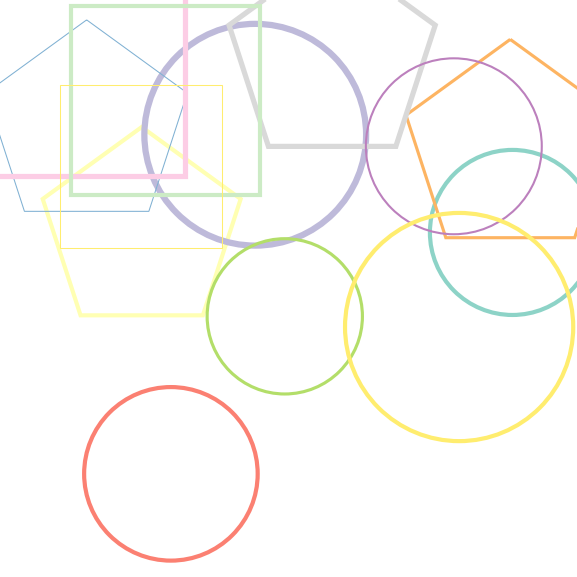[{"shape": "circle", "thickness": 2, "radius": 0.71, "center": [0.887, 0.597]}, {"shape": "pentagon", "thickness": 2, "radius": 0.9, "center": [0.245, 0.599]}, {"shape": "circle", "thickness": 3, "radius": 0.96, "center": [0.442, 0.766]}, {"shape": "circle", "thickness": 2, "radius": 0.75, "center": [0.296, 0.179]}, {"shape": "pentagon", "thickness": 0.5, "radius": 0.92, "center": [0.15, 0.781]}, {"shape": "pentagon", "thickness": 1.5, "radius": 0.95, "center": [0.884, 0.741]}, {"shape": "circle", "thickness": 1.5, "radius": 0.67, "center": [0.493, 0.451]}, {"shape": "square", "thickness": 2.5, "radius": 0.81, "center": [0.159, 0.856]}, {"shape": "pentagon", "thickness": 2.5, "radius": 0.94, "center": [0.575, 0.898]}, {"shape": "circle", "thickness": 1, "radius": 0.76, "center": [0.786, 0.746]}, {"shape": "square", "thickness": 2, "radius": 0.82, "center": [0.287, 0.825]}, {"shape": "circle", "thickness": 2, "radius": 0.99, "center": [0.795, 0.433]}, {"shape": "square", "thickness": 0.5, "radius": 0.7, "center": [0.244, 0.711]}]